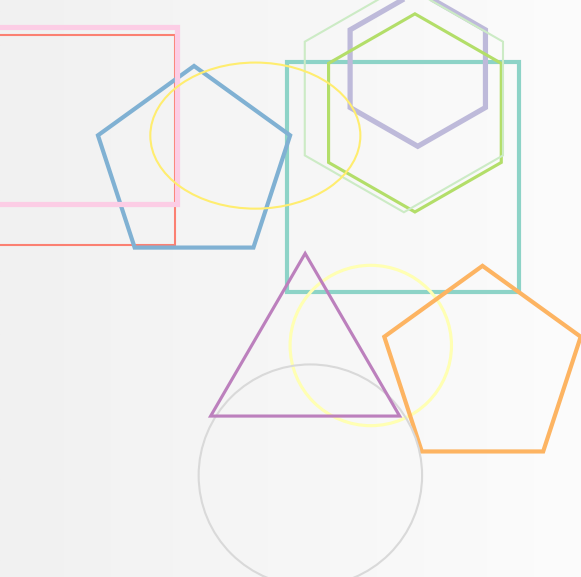[{"shape": "square", "thickness": 2, "radius": 1.0, "center": [0.693, 0.692]}, {"shape": "circle", "thickness": 1.5, "radius": 0.69, "center": [0.638, 0.401]}, {"shape": "hexagon", "thickness": 2.5, "radius": 0.67, "center": [0.719, 0.88]}, {"shape": "square", "thickness": 1, "radius": 0.91, "center": [0.119, 0.757]}, {"shape": "pentagon", "thickness": 2, "radius": 0.87, "center": [0.334, 0.711]}, {"shape": "pentagon", "thickness": 2, "radius": 0.89, "center": [0.83, 0.361]}, {"shape": "hexagon", "thickness": 1.5, "radius": 0.86, "center": [0.714, 0.804]}, {"shape": "square", "thickness": 2.5, "radius": 0.76, "center": [0.151, 0.799]}, {"shape": "circle", "thickness": 1, "radius": 0.96, "center": [0.534, 0.176]}, {"shape": "triangle", "thickness": 1.5, "radius": 0.94, "center": [0.525, 0.373]}, {"shape": "hexagon", "thickness": 1, "radius": 0.98, "center": [0.695, 0.828]}, {"shape": "oval", "thickness": 1, "radius": 0.9, "center": [0.439, 0.764]}]